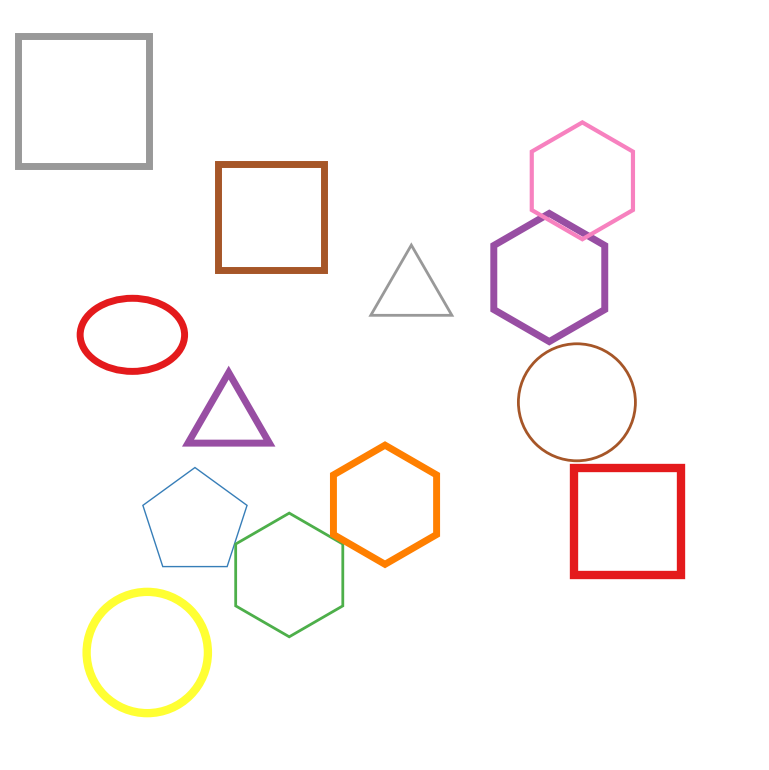[{"shape": "oval", "thickness": 2.5, "radius": 0.34, "center": [0.172, 0.565]}, {"shape": "square", "thickness": 3, "radius": 0.35, "center": [0.815, 0.323]}, {"shape": "pentagon", "thickness": 0.5, "radius": 0.36, "center": [0.253, 0.322]}, {"shape": "hexagon", "thickness": 1, "radius": 0.4, "center": [0.376, 0.253]}, {"shape": "hexagon", "thickness": 2.5, "radius": 0.42, "center": [0.713, 0.64]}, {"shape": "triangle", "thickness": 2.5, "radius": 0.31, "center": [0.297, 0.455]}, {"shape": "hexagon", "thickness": 2.5, "radius": 0.39, "center": [0.5, 0.344]}, {"shape": "circle", "thickness": 3, "radius": 0.39, "center": [0.191, 0.153]}, {"shape": "circle", "thickness": 1, "radius": 0.38, "center": [0.749, 0.478]}, {"shape": "square", "thickness": 2.5, "radius": 0.35, "center": [0.352, 0.718]}, {"shape": "hexagon", "thickness": 1.5, "radius": 0.38, "center": [0.756, 0.765]}, {"shape": "triangle", "thickness": 1, "radius": 0.3, "center": [0.534, 0.621]}, {"shape": "square", "thickness": 2.5, "radius": 0.42, "center": [0.108, 0.869]}]